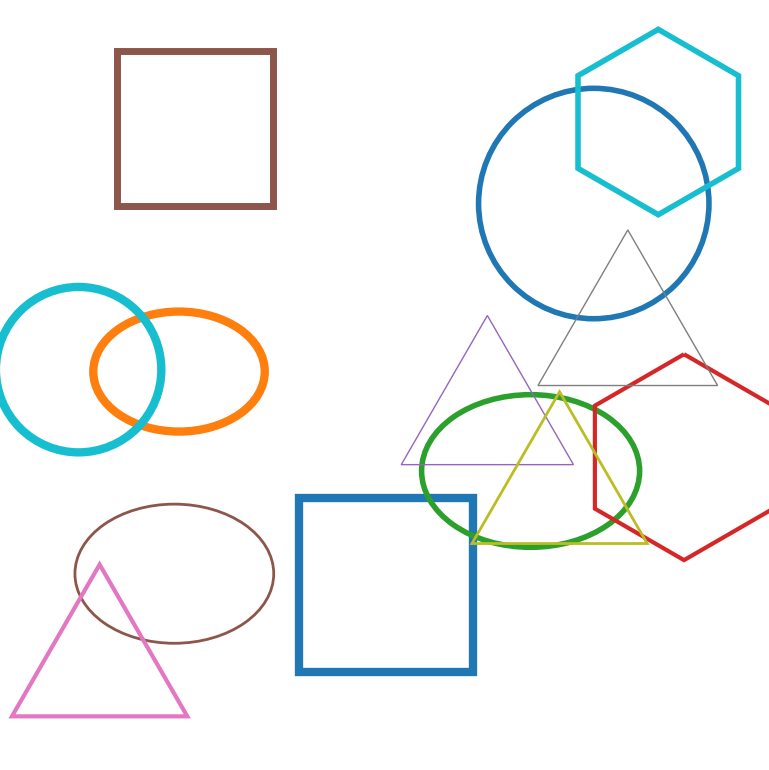[{"shape": "circle", "thickness": 2, "radius": 0.75, "center": [0.771, 0.736]}, {"shape": "square", "thickness": 3, "radius": 0.57, "center": [0.502, 0.241]}, {"shape": "oval", "thickness": 3, "radius": 0.56, "center": [0.232, 0.517]}, {"shape": "oval", "thickness": 2, "radius": 0.71, "center": [0.689, 0.388]}, {"shape": "hexagon", "thickness": 1.5, "radius": 0.67, "center": [0.888, 0.406]}, {"shape": "triangle", "thickness": 0.5, "radius": 0.65, "center": [0.633, 0.461]}, {"shape": "square", "thickness": 2.5, "radius": 0.51, "center": [0.253, 0.833]}, {"shape": "oval", "thickness": 1, "radius": 0.65, "center": [0.226, 0.255]}, {"shape": "triangle", "thickness": 1.5, "radius": 0.66, "center": [0.129, 0.135]}, {"shape": "triangle", "thickness": 0.5, "radius": 0.67, "center": [0.815, 0.567]}, {"shape": "triangle", "thickness": 1, "radius": 0.66, "center": [0.727, 0.36]}, {"shape": "circle", "thickness": 3, "radius": 0.54, "center": [0.102, 0.52]}, {"shape": "hexagon", "thickness": 2, "radius": 0.6, "center": [0.855, 0.842]}]